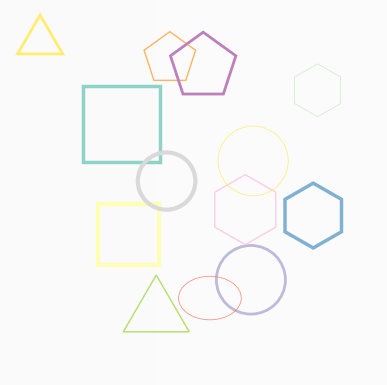[{"shape": "square", "thickness": 2.5, "radius": 0.5, "center": [0.313, 0.678]}, {"shape": "square", "thickness": 3, "radius": 0.4, "center": [0.332, 0.392]}, {"shape": "circle", "thickness": 2, "radius": 0.45, "center": [0.647, 0.273]}, {"shape": "oval", "thickness": 0.5, "radius": 0.4, "center": [0.542, 0.226]}, {"shape": "hexagon", "thickness": 2.5, "radius": 0.42, "center": [0.808, 0.44]}, {"shape": "pentagon", "thickness": 1, "radius": 0.35, "center": [0.438, 0.848]}, {"shape": "triangle", "thickness": 1, "radius": 0.49, "center": [0.403, 0.187]}, {"shape": "hexagon", "thickness": 1, "radius": 0.45, "center": [0.633, 0.455]}, {"shape": "circle", "thickness": 3, "radius": 0.37, "center": [0.43, 0.53]}, {"shape": "pentagon", "thickness": 2, "radius": 0.44, "center": [0.524, 0.828]}, {"shape": "hexagon", "thickness": 0.5, "radius": 0.34, "center": [0.82, 0.765]}, {"shape": "circle", "thickness": 0.5, "radius": 0.45, "center": [0.653, 0.582]}, {"shape": "triangle", "thickness": 2, "radius": 0.34, "center": [0.104, 0.894]}]